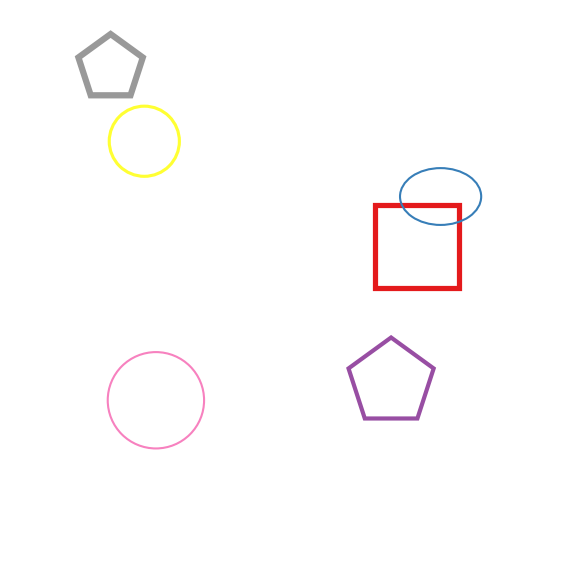[{"shape": "square", "thickness": 2.5, "radius": 0.36, "center": [0.722, 0.572]}, {"shape": "oval", "thickness": 1, "radius": 0.35, "center": [0.763, 0.659]}, {"shape": "pentagon", "thickness": 2, "radius": 0.39, "center": [0.677, 0.337]}, {"shape": "circle", "thickness": 1.5, "radius": 0.3, "center": [0.25, 0.755]}, {"shape": "circle", "thickness": 1, "radius": 0.42, "center": [0.27, 0.306]}, {"shape": "pentagon", "thickness": 3, "radius": 0.29, "center": [0.192, 0.882]}]